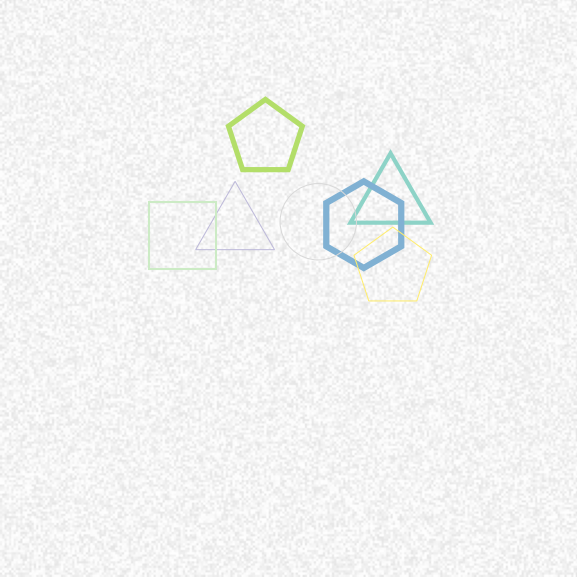[{"shape": "triangle", "thickness": 2, "radius": 0.4, "center": [0.676, 0.654]}, {"shape": "triangle", "thickness": 0.5, "radius": 0.39, "center": [0.407, 0.606]}, {"shape": "hexagon", "thickness": 3, "radius": 0.37, "center": [0.63, 0.61]}, {"shape": "pentagon", "thickness": 2.5, "radius": 0.34, "center": [0.46, 0.76]}, {"shape": "circle", "thickness": 0.5, "radius": 0.33, "center": [0.551, 0.615]}, {"shape": "square", "thickness": 1, "radius": 0.29, "center": [0.317, 0.592]}, {"shape": "pentagon", "thickness": 0.5, "radius": 0.35, "center": [0.68, 0.535]}]